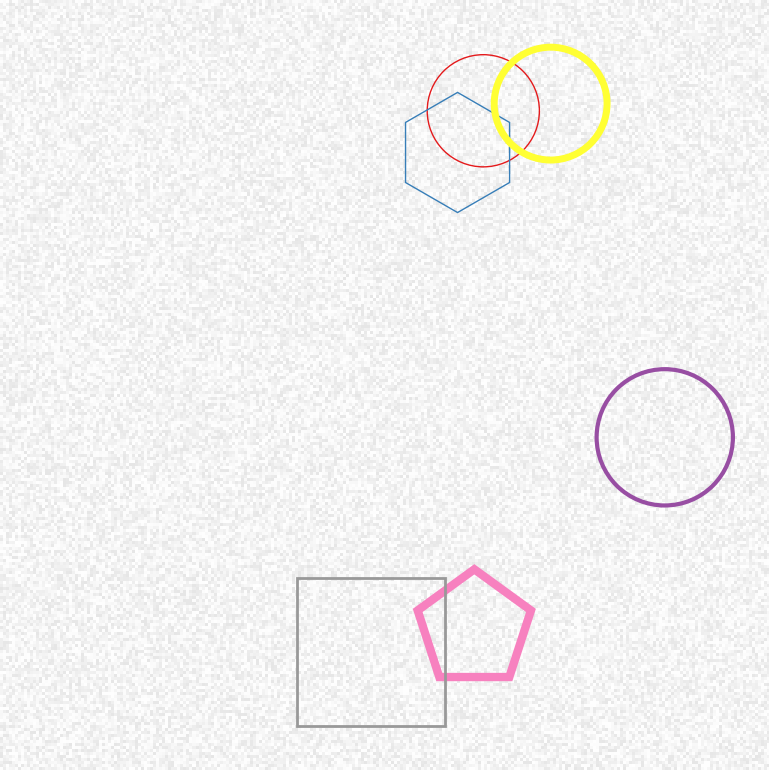[{"shape": "circle", "thickness": 0.5, "radius": 0.36, "center": [0.628, 0.856]}, {"shape": "hexagon", "thickness": 0.5, "radius": 0.39, "center": [0.594, 0.802]}, {"shape": "circle", "thickness": 1.5, "radius": 0.44, "center": [0.863, 0.432]}, {"shape": "circle", "thickness": 2.5, "radius": 0.37, "center": [0.715, 0.865]}, {"shape": "pentagon", "thickness": 3, "radius": 0.39, "center": [0.616, 0.183]}, {"shape": "square", "thickness": 1, "radius": 0.48, "center": [0.482, 0.153]}]